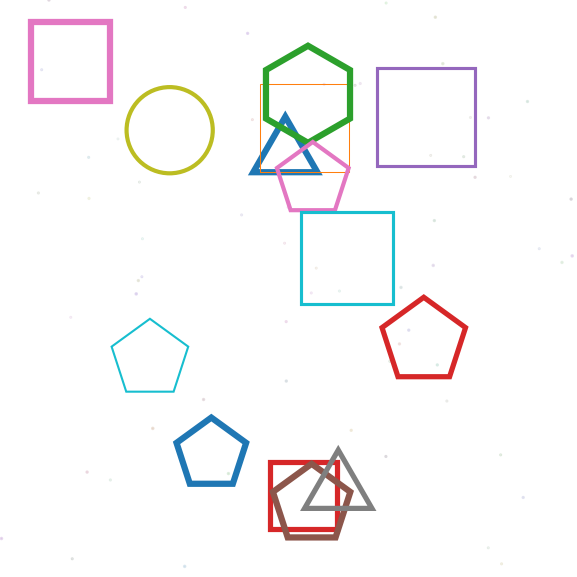[{"shape": "pentagon", "thickness": 3, "radius": 0.32, "center": [0.366, 0.213]}, {"shape": "triangle", "thickness": 3, "radius": 0.32, "center": [0.494, 0.733]}, {"shape": "square", "thickness": 0.5, "radius": 0.38, "center": [0.528, 0.777]}, {"shape": "hexagon", "thickness": 3, "radius": 0.42, "center": [0.533, 0.836]}, {"shape": "square", "thickness": 2.5, "radius": 0.29, "center": [0.526, 0.141]}, {"shape": "pentagon", "thickness": 2.5, "radius": 0.38, "center": [0.734, 0.408]}, {"shape": "square", "thickness": 1.5, "radius": 0.42, "center": [0.738, 0.797]}, {"shape": "pentagon", "thickness": 3, "radius": 0.35, "center": [0.54, 0.126]}, {"shape": "square", "thickness": 3, "radius": 0.34, "center": [0.122, 0.893]}, {"shape": "pentagon", "thickness": 2, "radius": 0.33, "center": [0.542, 0.688]}, {"shape": "triangle", "thickness": 2.5, "radius": 0.34, "center": [0.586, 0.152]}, {"shape": "circle", "thickness": 2, "radius": 0.37, "center": [0.294, 0.774]}, {"shape": "pentagon", "thickness": 1, "radius": 0.35, "center": [0.26, 0.377]}, {"shape": "square", "thickness": 1.5, "radius": 0.4, "center": [0.6, 0.552]}]